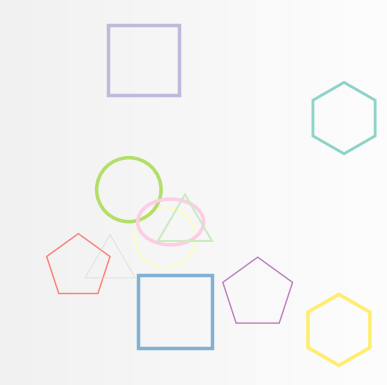[{"shape": "hexagon", "thickness": 2, "radius": 0.46, "center": [0.888, 0.693]}, {"shape": "circle", "thickness": 1, "radius": 0.39, "center": [0.426, 0.383]}, {"shape": "square", "thickness": 2.5, "radius": 0.46, "center": [0.371, 0.845]}, {"shape": "pentagon", "thickness": 1, "radius": 0.43, "center": [0.202, 0.307]}, {"shape": "square", "thickness": 2.5, "radius": 0.47, "center": [0.451, 0.19]}, {"shape": "circle", "thickness": 2.5, "radius": 0.42, "center": [0.333, 0.507]}, {"shape": "oval", "thickness": 2.5, "radius": 0.43, "center": [0.44, 0.423]}, {"shape": "triangle", "thickness": 0.5, "radius": 0.37, "center": [0.284, 0.316]}, {"shape": "pentagon", "thickness": 1, "radius": 0.47, "center": [0.665, 0.237]}, {"shape": "triangle", "thickness": 1.5, "radius": 0.4, "center": [0.477, 0.414]}, {"shape": "hexagon", "thickness": 2.5, "radius": 0.46, "center": [0.875, 0.143]}]